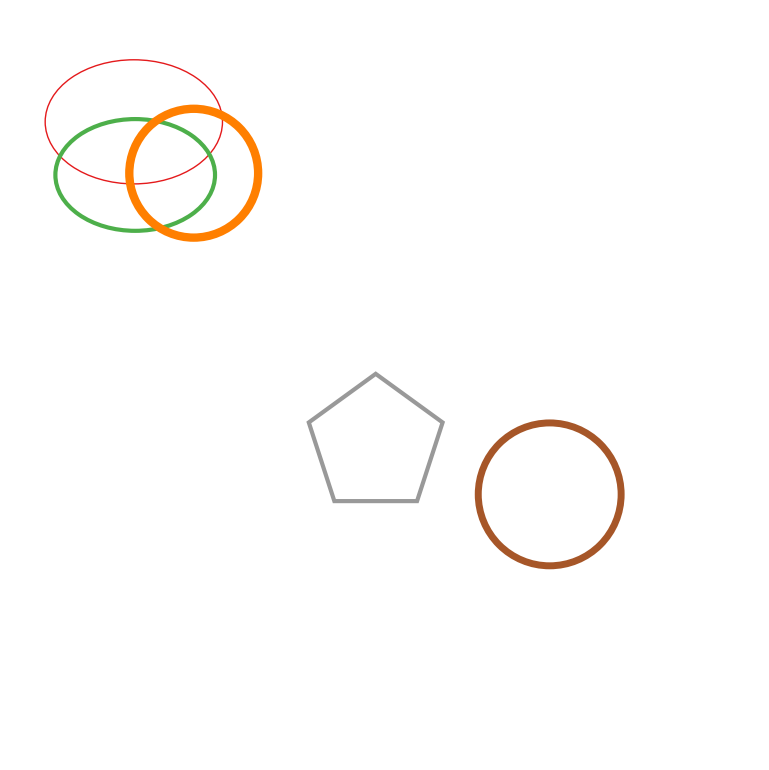[{"shape": "oval", "thickness": 0.5, "radius": 0.58, "center": [0.174, 0.842]}, {"shape": "oval", "thickness": 1.5, "radius": 0.52, "center": [0.176, 0.773]}, {"shape": "circle", "thickness": 3, "radius": 0.42, "center": [0.252, 0.775]}, {"shape": "circle", "thickness": 2.5, "radius": 0.46, "center": [0.714, 0.358]}, {"shape": "pentagon", "thickness": 1.5, "radius": 0.46, "center": [0.488, 0.423]}]